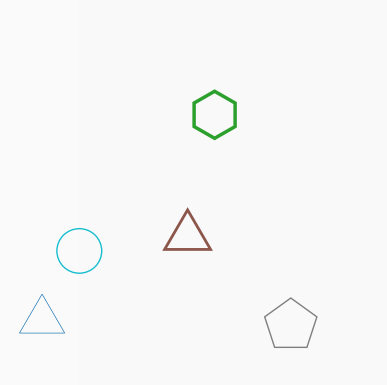[{"shape": "triangle", "thickness": 0.5, "radius": 0.34, "center": [0.109, 0.169]}, {"shape": "hexagon", "thickness": 2.5, "radius": 0.31, "center": [0.554, 0.702]}, {"shape": "triangle", "thickness": 2, "radius": 0.34, "center": [0.484, 0.386]}, {"shape": "pentagon", "thickness": 1, "radius": 0.35, "center": [0.75, 0.155]}, {"shape": "circle", "thickness": 1, "radius": 0.29, "center": [0.205, 0.348]}]